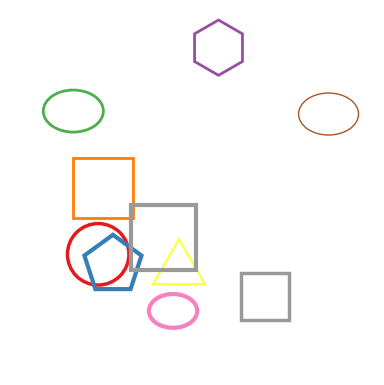[{"shape": "circle", "thickness": 2.5, "radius": 0.4, "center": [0.255, 0.339]}, {"shape": "pentagon", "thickness": 3, "radius": 0.39, "center": [0.293, 0.312]}, {"shape": "oval", "thickness": 2, "radius": 0.39, "center": [0.19, 0.711]}, {"shape": "hexagon", "thickness": 2, "radius": 0.36, "center": [0.568, 0.876]}, {"shape": "square", "thickness": 2, "radius": 0.39, "center": [0.268, 0.512]}, {"shape": "triangle", "thickness": 1.5, "radius": 0.39, "center": [0.465, 0.301]}, {"shape": "oval", "thickness": 1, "radius": 0.39, "center": [0.853, 0.704]}, {"shape": "oval", "thickness": 3, "radius": 0.31, "center": [0.45, 0.192]}, {"shape": "square", "thickness": 2.5, "radius": 0.31, "center": [0.688, 0.229]}, {"shape": "square", "thickness": 3, "radius": 0.42, "center": [0.426, 0.383]}]